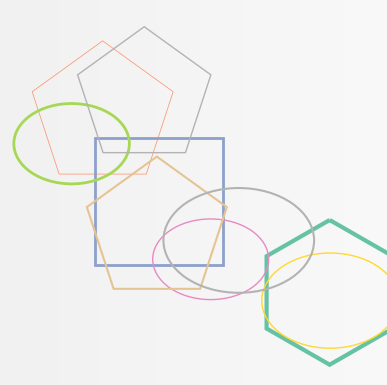[{"shape": "hexagon", "thickness": 3, "radius": 0.94, "center": [0.851, 0.241]}, {"shape": "pentagon", "thickness": 0.5, "radius": 0.96, "center": [0.265, 0.703]}, {"shape": "square", "thickness": 2, "radius": 0.82, "center": [0.411, 0.476]}, {"shape": "oval", "thickness": 1, "radius": 0.75, "center": [0.544, 0.327]}, {"shape": "oval", "thickness": 2, "radius": 0.75, "center": [0.185, 0.627]}, {"shape": "oval", "thickness": 1, "radius": 0.88, "center": [0.852, 0.219]}, {"shape": "pentagon", "thickness": 1.5, "radius": 0.95, "center": [0.405, 0.403]}, {"shape": "oval", "thickness": 1.5, "radius": 0.97, "center": [0.616, 0.376]}, {"shape": "pentagon", "thickness": 1, "radius": 0.9, "center": [0.372, 0.75]}]